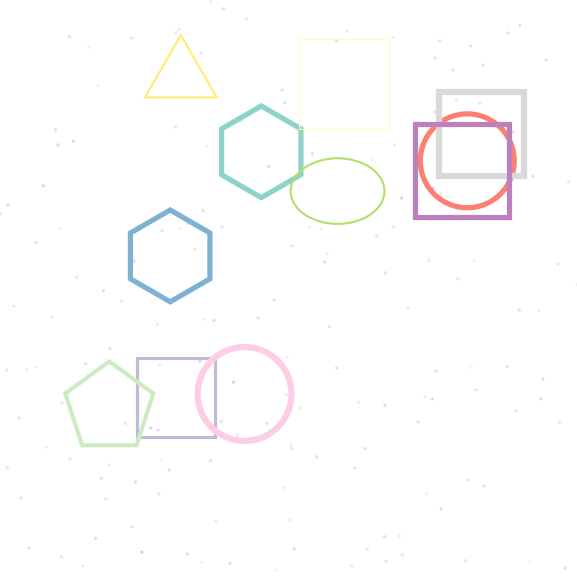[{"shape": "hexagon", "thickness": 2.5, "radius": 0.4, "center": [0.452, 0.736]}, {"shape": "square", "thickness": 0.5, "radius": 0.39, "center": [0.595, 0.854]}, {"shape": "square", "thickness": 1.5, "radius": 0.34, "center": [0.305, 0.311]}, {"shape": "circle", "thickness": 2.5, "radius": 0.41, "center": [0.809, 0.721]}, {"shape": "hexagon", "thickness": 2.5, "radius": 0.4, "center": [0.295, 0.556]}, {"shape": "oval", "thickness": 1, "radius": 0.41, "center": [0.585, 0.668]}, {"shape": "circle", "thickness": 3, "radius": 0.41, "center": [0.423, 0.317]}, {"shape": "square", "thickness": 3, "radius": 0.37, "center": [0.834, 0.767]}, {"shape": "square", "thickness": 2.5, "radius": 0.4, "center": [0.8, 0.704]}, {"shape": "pentagon", "thickness": 2, "radius": 0.4, "center": [0.189, 0.293]}, {"shape": "triangle", "thickness": 1, "radius": 0.36, "center": [0.313, 0.866]}]